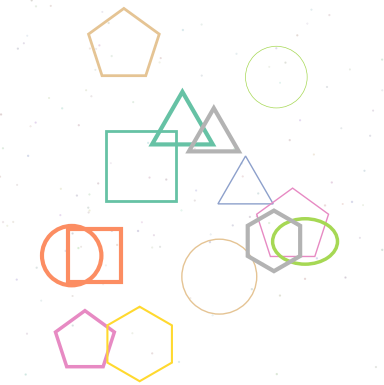[{"shape": "triangle", "thickness": 3, "radius": 0.46, "center": [0.474, 0.67]}, {"shape": "square", "thickness": 2, "radius": 0.46, "center": [0.367, 0.569]}, {"shape": "square", "thickness": 3, "radius": 0.34, "center": [0.245, 0.337]}, {"shape": "circle", "thickness": 3, "radius": 0.39, "center": [0.186, 0.336]}, {"shape": "triangle", "thickness": 1, "radius": 0.41, "center": [0.638, 0.512]}, {"shape": "pentagon", "thickness": 1, "radius": 0.49, "center": [0.76, 0.413]}, {"shape": "pentagon", "thickness": 2.5, "radius": 0.4, "center": [0.221, 0.113]}, {"shape": "oval", "thickness": 2.5, "radius": 0.42, "center": [0.792, 0.373]}, {"shape": "circle", "thickness": 0.5, "radius": 0.4, "center": [0.718, 0.8]}, {"shape": "hexagon", "thickness": 1.5, "radius": 0.48, "center": [0.363, 0.107]}, {"shape": "circle", "thickness": 1, "radius": 0.49, "center": [0.57, 0.281]}, {"shape": "pentagon", "thickness": 2, "radius": 0.48, "center": [0.322, 0.882]}, {"shape": "triangle", "thickness": 3, "radius": 0.37, "center": [0.555, 0.644]}, {"shape": "hexagon", "thickness": 3, "radius": 0.39, "center": [0.712, 0.374]}]